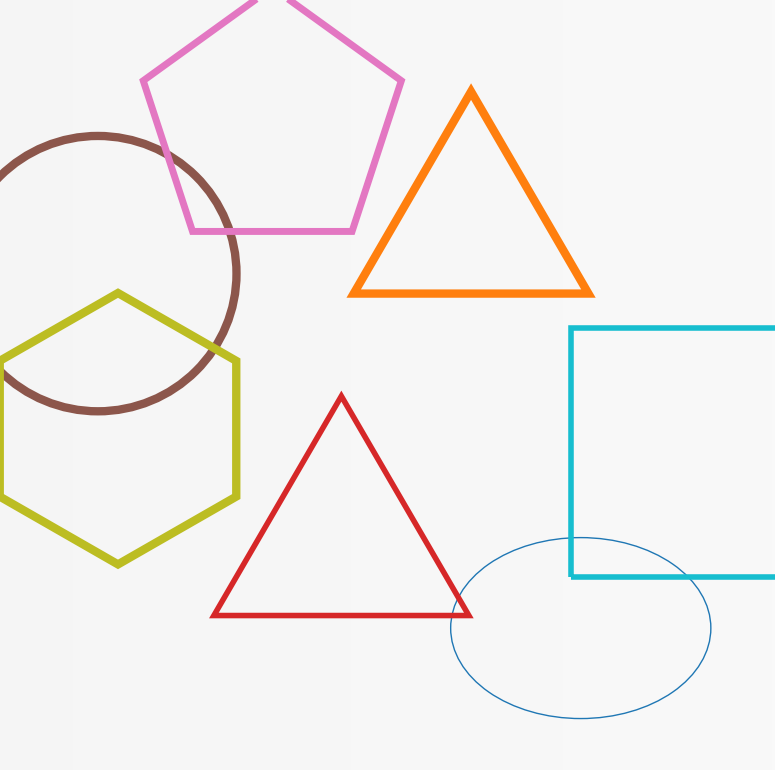[{"shape": "oval", "thickness": 0.5, "radius": 0.84, "center": [0.749, 0.184]}, {"shape": "triangle", "thickness": 3, "radius": 0.87, "center": [0.608, 0.706]}, {"shape": "triangle", "thickness": 2, "radius": 0.95, "center": [0.44, 0.296]}, {"shape": "circle", "thickness": 3, "radius": 0.89, "center": [0.126, 0.645]}, {"shape": "pentagon", "thickness": 2.5, "radius": 0.88, "center": [0.351, 0.841]}, {"shape": "hexagon", "thickness": 3, "radius": 0.88, "center": [0.152, 0.443]}, {"shape": "square", "thickness": 2, "radius": 0.81, "center": [0.898, 0.412]}]